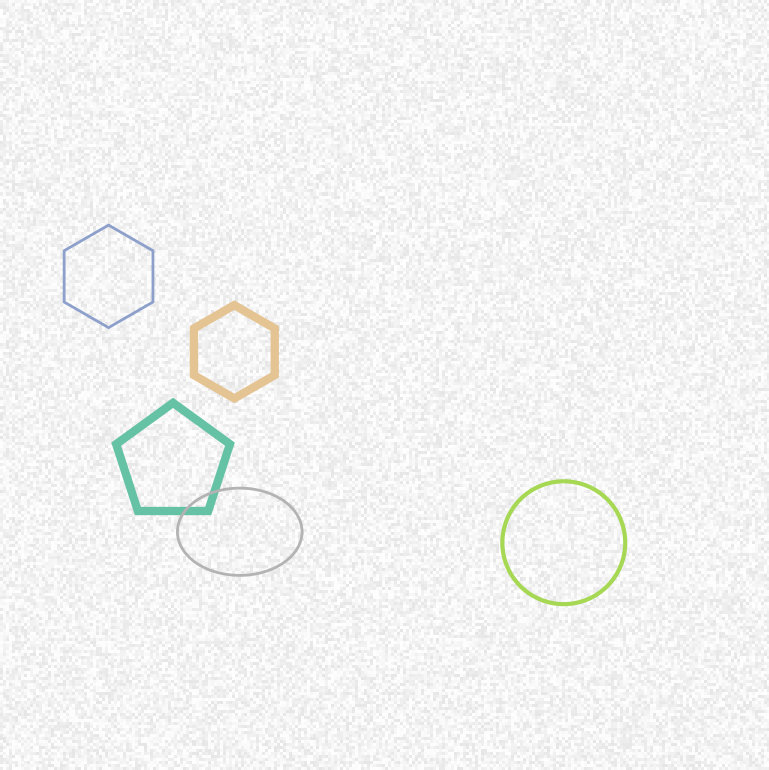[{"shape": "pentagon", "thickness": 3, "radius": 0.39, "center": [0.225, 0.399]}, {"shape": "hexagon", "thickness": 1, "radius": 0.33, "center": [0.141, 0.641]}, {"shape": "circle", "thickness": 1.5, "radius": 0.4, "center": [0.732, 0.295]}, {"shape": "hexagon", "thickness": 3, "radius": 0.3, "center": [0.304, 0.543]}, {"shape": "oval", "thickness": 1, "radius": 0.4, "center": [0.311, 0.309]}]